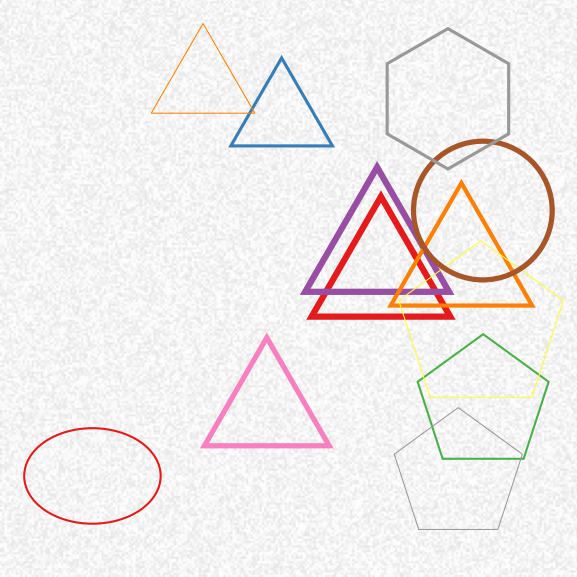[{"shape": "triangle", "thickness": 3, "radius": 0.69, "center": [0.66, 0.52]}, {"shape": "oval", "thickness": 1, "radius": 0.59, "center": [0.16, 0.175]}, {"shape": "triangle", "thickness": 1.5, "radius": 0.51, "center": [0.488, 0.797]}, {"shape": "pentagon", "thickness": 1, "radius": 0.6, "center": [0.837, 0.301]}, {"shape": "triangle", "thickness": 3, "radius": 0.72, "center": [0.653, 0.566]}, {"shape": "triangle", "thickness": 0.5, "radius": 0.52, "center": [0.352, 0.855]}, {"shape": "triangle", "thickness": 2, "radius": 0.71, "center": [0.799, 0.541]}, {"shape": "pentagon", "thickness": 0.5, "radius": 0.75, "center": [0.833, 0.432]}, {"shape": "circle", "thickness": 2.5, "radius": 0.6, "center": [0.836, 0.635]}, {"shape": "triangle", "thickness": 2.5, "radius": 0.62, "center": [0.462, 0.29]}, {"shape": "hexagon", "thickness": 1.5, "radius": 0.61, "center": [0.776, 0.828]}, {"shape": "pentagon", "thickness": 0.5, "radius": 0.58, "center": [0.794, 0.177]}]